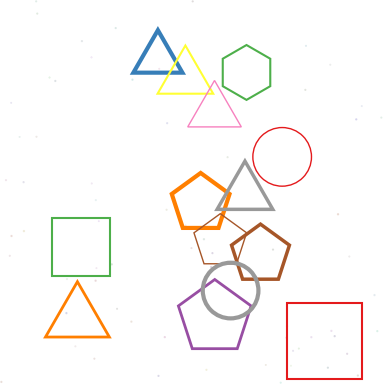[{"shape": "square", "thickness": 1.5, "radius": 0.49, "center": [0.843, 0.114]}, {"shape": "circle", "thickness": 1, "radius": 0.38, "center": [0.733, 0.593]}, {"shape": "triangle", "thickness": 3, "radius": 0.37, "center": [0.41, 0.848]}, {"shape": "square", "thickness": 1.5, "radius": 0.38, "center": [0.21, 0.359]}, {"shape": "hexagon", "thickness": 1.5, "radius": 0.36, "center": [0.64, 0.812]}, {"shape": "pentagon", "thickness": 2, "radius": 0.5, "center": [0.558, 0.175]}, {"shape": "triangle", "thickness": 2, "radius": 0.48, "center": [0.201, 0.172]}, {"shape": "pentagon", "thickness": 3, "radius": 0.39, "center": [0.521, 0.472]}, {"shape": "triangle", "thickness": 1.5, "radius": 0.42, "center": [0.482, 0.798]}, {"shape": "pentagon", "thickness": 1, "radius": 0.36, "center": [0.572, 0.373]}, {"shape": "pentagon", "thickness": 2.5, "radius": 0.4, "center": [0.677, 0.339]}, {"shape": "triangle", "thickness": 1, "radius": 0.4, "center": [0.557, 0.711]}, {"shape": "circle", "thickness": 3, "radius": 0.36, "center": [0.599, 0.245]}, {"shape": "triangle", "thickness": 2.5, "radius": 0.42, "center": [0.636, 0.498]}]